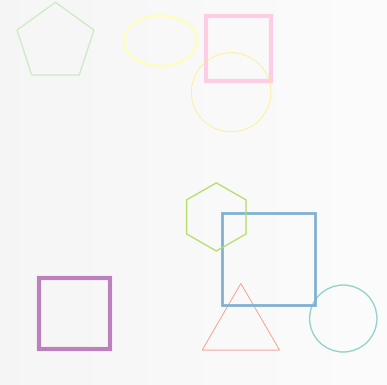[{"shape": "circle", "thickness": 1, "radius": 0.43, "center": [0.886, 0.173]}, {"shape": "oval", "thickness": 1.5, "radius": 0.47, "center": [0.414, 0.894]}, {"shape": "triangle", "thickness": 0.5, "radius": 0.58, "center": [0.622, 0.148]}, {"shape": "square", "thickness": 2, "radius": 0.6, "center": [0.692, 0.327]}, {"shape": "hexagon", "thickness": 1, "radius": 0.44, "center": [0.558, 0.437]}, {"shape": "square", "thickness": 3, "radius": 0.42, "center": [0.615, 0.874]}, {"shape": "square", "thickness": 3, "radius": 0.46, "center": [0.193, 0.185]}, {"shape": "pentagon", "thickness": 1, "radius": 0.52, "center": [0.143, 0.89]}, {"shape": "circle", "thickness": 0.5, "radius": 0.51, "center": [0.597, 0.76]}]